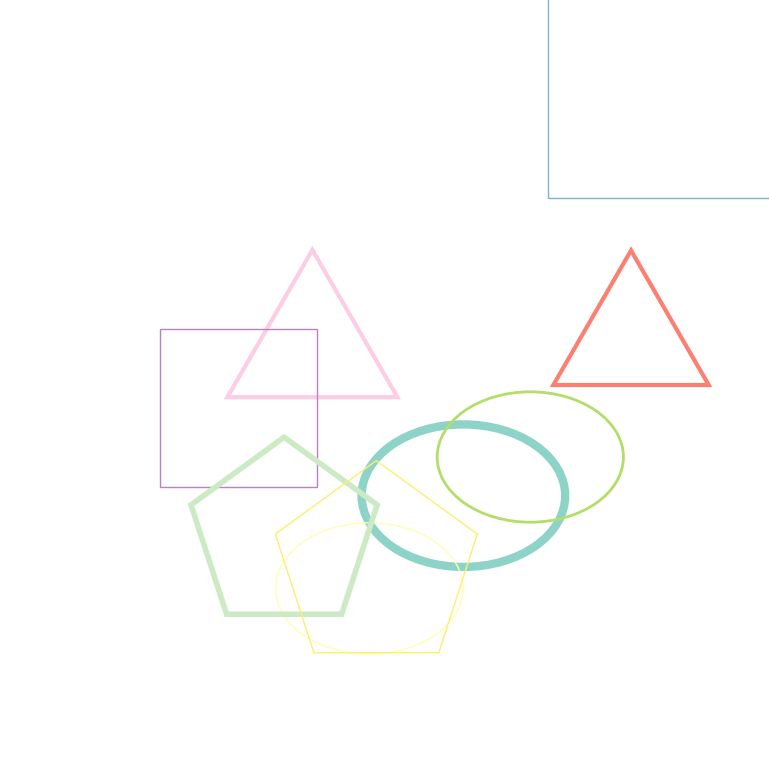[{"shape": "oval", "thickness": 3, "radius": 0.66, "center": [0.602, 0.356]}, {"shape": "oval", "thickness": 0.5, "radius": 0.61, "center": [0.48, 0.236]}, {"shape": "triangle", "thickness": 1.5, "radius": 0.58, "center": [0.82, 0.558]}, {"shape": "square", "thickness": 0.5, "radius": 0.73, "center": [0.858, 0.89]}, {"shape": "oval", "thickness": 1, "radius": 0.6, "center": [0.689, 0.406]}, {"shape": "triangle", "thickness": 1.5, "radius": 0.64, "center": [0.406, 0.548]}, {"shape": "square", "thickness": 0.5, "radius": 0.51, "center": [0.31, 0.47]}, {"shape": "pentagon", "thickness": 2, "radius": 0.64, "center": [0.369, 0.305]}, {"shape": "pentagon", "thickness": 0.5, "radius": 0.69, "center": [0.489, 0.264]}]